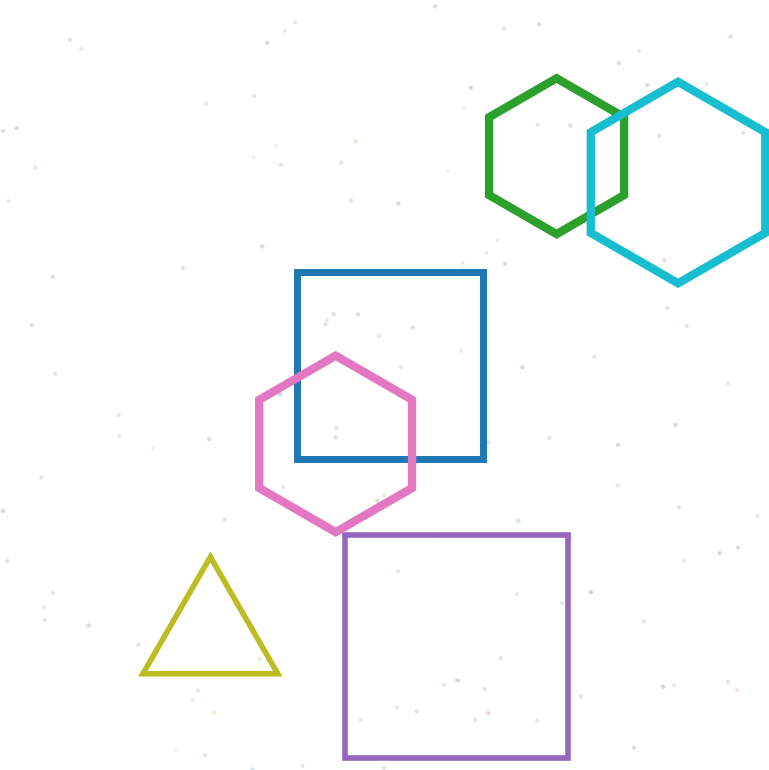[{"shape": "square", "thickness": 2.5, "radius": 0.6, "center": [0.507, 0.525]}, {"shape": "hexagon", "thickness": 3, "radius": 0.51, "center": [0.723, 0.797]}, {"shape": "square", "thickness": 2, "radius": 0.72, "center": [0.593, 0.161]}, {"shape": "hexagon", "thickness": 3, "radius": 0.57, "center": [0.436, 0.424]}, {"shape": "triangle", "thickness": 2, "radius": 0.51, "center": [0.273, 0.176]}, {"shape": "hexagon", "thickness": 3, "radius": 0.65, "center": [0.881, 0.763]}]